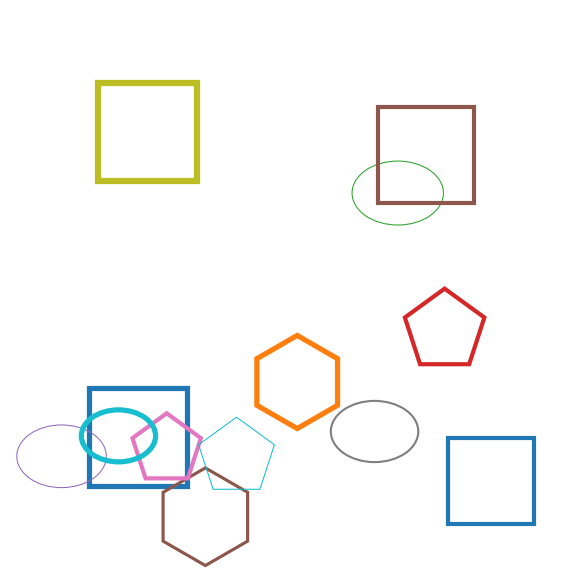[{"shape": "square", "thickness": 2.5, "radius": 0.43, "center": [0.239, 0.242]}, {"shape": "square", "thickness": 2, "radius": 0.37, "center": [0.851, 0.166]}, {"shape": "hexagon", "thickness": 2.5, "radius": 0.4, "center": [0.515, 0.338]}, {"shape": "oval", "thickness": 0.5, "radius": 0.4, "center": [0.689, 0.665]}, {"shape": "pentagon", "thickness": 2, "radius": 0.36, "center": [0.77, 0.427]}, {"shape": "oval", "thickness": 0.5, "radius": 0.39, "center": [0.107, 0.209]}, {"shape": "hexagon", "thickness": 1.5, "radius": 0.42, "center": [0.356, 0.104]}, {"shape": "square", "thickness": 2, "radius": 0.41, "center": [0.737, 0.73]}, {"shape": "pentagon", "thickness": 2, "radius": 0.31, "center": [0.289, 0.221]}, {"shape": "oval", "thickness": 1, "radius": 0.38, "center": [0.649, 0.252]}, {"shape": "square", "thickness": 3, "radius": 0.43, "center": [0.256, 0.77]}, {"shape": "pentagon", "thickness": 0.5, "radius": 0.34, "center": [0.41, 0.208]}, {"shape": "oval", "thickness": 2.5, "radius": 0.32, "center": [0.205, 0.244]}]